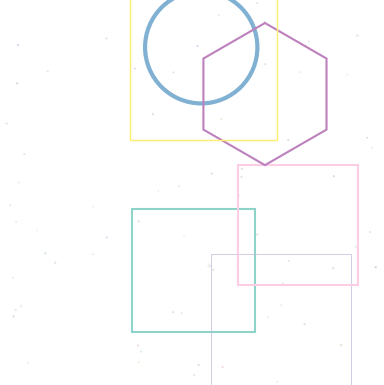[{"shape": "square", "thickness": 1.5, "radius": 0.8, "center": [0.503, 0.298]}, {"shape": "square", "thickness": 0.5, "radius": 0.91, "center": [0.731, 0.159]}, {"shape": "circle", "thickness": 3, "radius": 0.73, "center": [0.523, 0.877]}, {"shape": "square", "thickness": 1.5, "radius": 0.78, "center": [0.774, 0.416]}, {"shape": "hexagon", "thickness": 1.5, "radius": 0.92, "center": [0.688, 0.756]}, {"shape": "square", "thickness": 1, "radius": 0.96, "center": [0.528, 0.827]}]